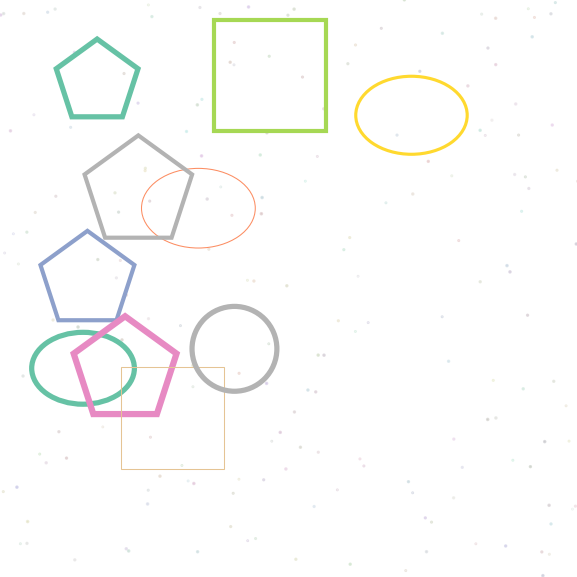[{"shape": "oval", "thickness": 2.5, "radius": 0.44, "center": [0.144, 0.361]}, {"shape": "pentagon", "thickness": 2.5, "radius": 0.37, "center": [0.168, 0.857]}, {"shape": "oval", "thickness": 0.5, "radius": 0.49, "center": [0.344, 0.639]}, {"shape": "pentagon", "thickness": 2, "radius": 0.43, "center": [0.151, 0.514]}, {"shape": "pentagon", "thickness": 3, "radius": 0.47, "center": [0.217, 0.358]}, {"shape": "square", "thickness": 2, "radius": 0.48, "center": [0.468, 0.868]}, {"shape": "oval", "thickness": 1.5, "radius": 0.48, "center": [0.713, 0.8]}, {"shape": "square", "thickness": 0.5, "radius": 0.44, "center": [0.299, 0.276]}, {"shape": "pentagon", "thickness": 2, "radius": 0.49, "center": [0.24, 0.667]}, {"shape": "circle", "thickness": 2.5, "radius": 0.37, "center": [0.406, 0.395]}]